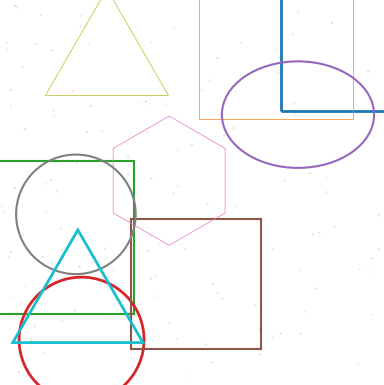[{"shape": "square", "thickness": 2, "radius": 0.8, "center": [0.89, 0.872]}, {"shape": "square", "thickness": 0.5, "radius": 1.0, "center": [0.716, 0.891]}, {"shape": "square", "thickness": 1.5, "radius": 0.99, "center": [0.15, 0.383]}, {"shape": "circle", "thickness": 2, "radius": 0.81, "center": [0.212, 0.118]}, {"shape": "oval", "thickness": 1.5, "radius": 0.99, "center": [0.774, 0.702]}, {"shape": "square", "thickness": 1.5, "radius": 0.85, "center": [0.509, 0.263]}, {"shape": "hexagon", "thickness": 0.5, "radius": 0.84, "center": [0.439, 0.531]}, {"shape": "circle", "thickness": 1.5, "radius": 0.78, "center": [0.197, 0.443]}, {"shape": "triangle", "thickness": 0.5, "radius": 0.92, "center": [0.278, 0.844]}, {"shape": "triangle", "thickness": 2, "radius": 0.98, "center": [0.202, 0.208]}]